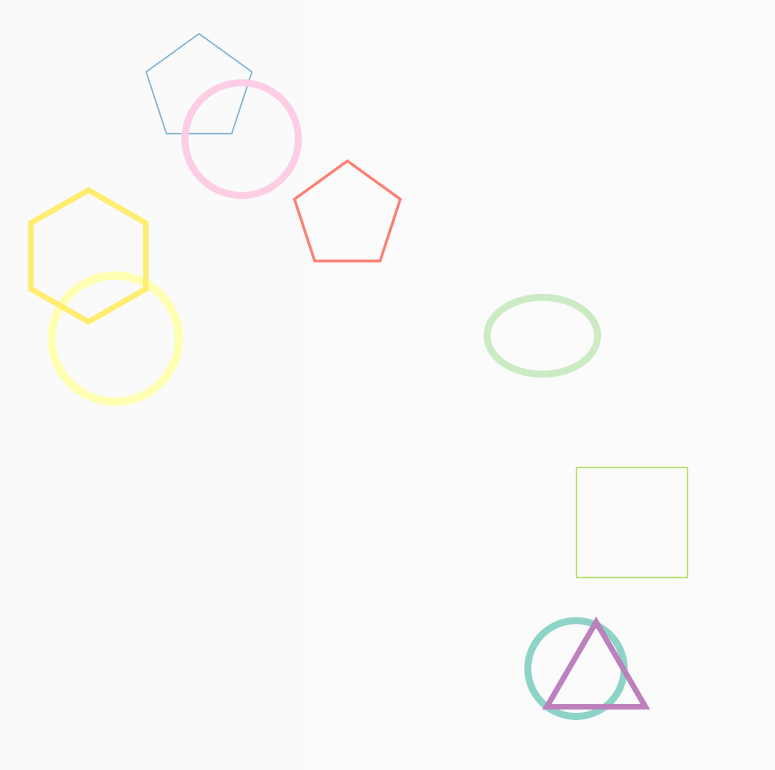[{"shape": "circle", "thickness": 2.5, "radius": 0.31, "center": [0.743, 0.132]}, {"shape": "circle", "thickness": 3, "radius": 0.41, "center": [0.149, 0.56]}, {"shape": "pentagon", "thickness": 1, "radius": 0.36, "center": [0.448, 0.719]}, {"shape": "pentagon", "thickness": 0.5, "radius": 0.36, "center": [0.257, 0.884]}, {"shape": "square", "thickness": 0.5, "radius": 0.36, "center": [0.814, 0.322]}, {"shape": "circle", "thickness": 2.5, "radius": 0.37, "center": [0.312, 0.819]}, {"shape": "triangle", "thickness": 2, "radius": 0.37, "center": [0.769, 0.119]}, {"shape": "oval", "thickness": 2.5, "radius": 0.36, "center": [0.7, 0.564]}, {"shape": "hexagon", "thickness": 2, "radius": 0.43, "center": [0.114, 0.668]}]